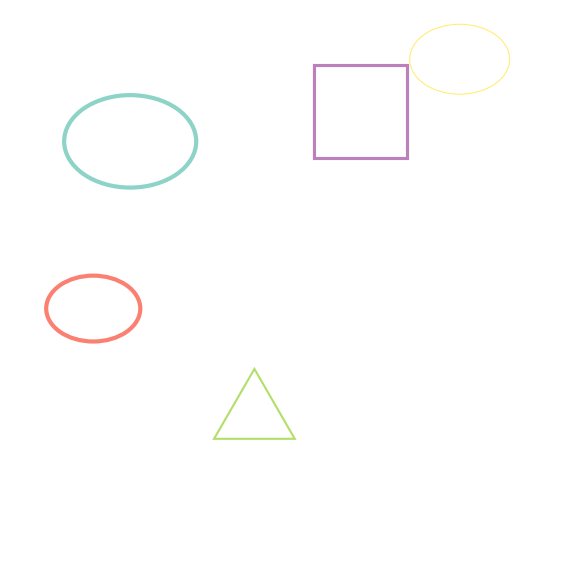[{"shape": "oval", "thickness": 2, "radius": 0.57, "center": [0.225, 0.754]}, {"shape": "oval", "thickness": 2, "radius": 0.41, "center": [0.161, 0.465]}, {"shape": "triangle", "thickness": 1, "radius": 0.4, "center": [0.441, 0.28]}, {"shape": "square", "thickness": 1.5, "radius": 0.4, "center": [0.624, 0.807]}, {"shape": "oval", "thickness": 0.5, "radius": 0.43, "center": [0.796, 0.897]}]